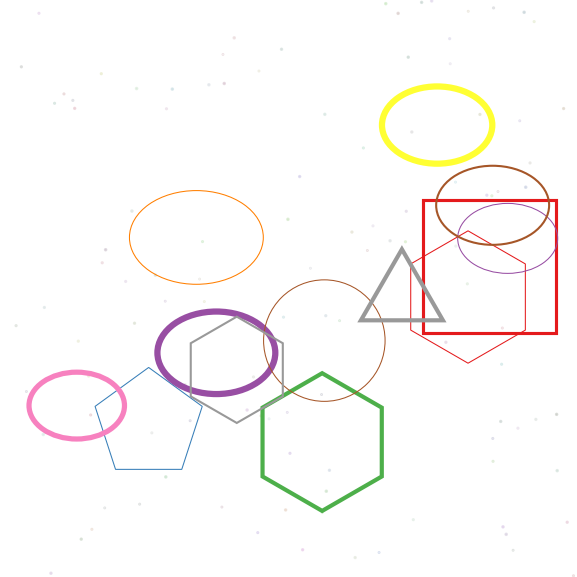[{"shape": "square", "thickness": 1.5, "radius": 0.58, "center": [0.848, 0.538]}, {"shape": "hexagon", "thickness": 0.5, "radius": 0.57, "center": [0.81, 0.485]}, {"shape": "pentagon", "thickness": 0.5, "radius": 0.49, "center": [0.257, 0.265]}, {"shape": "hexagon", "thickness": 2, "radius": 0.6, "center": [0.558, 0.234]}, {"shape": "oval", "thickness": 0.5, "radius": 0.43, "center": [0.879, 0.586]}, {"shape": "oval", "thickness": 3, "radius": 0.51, "center": [0.375, 0.388]}, {"shape": "oval", "thickness": 0.5, "radius": 0.58, "center": [0.34, 0.588]}, {"shape": "oval", "thickness": 3, "radius": 0.48, "center": [0.757, 0.783]}, {"shape": "oval", "thickness": 1, "radius": 0.49, "center": [0.853, 0.644]}, {"shape": "circle", "thickness": 0.5, "radius": 0.53, "center": [0.562, 0.409]}, {"shape": "oval", "thickness": 2.5, "radius": 0.41, "center": [0.133, 0.297]}, {"shape": "triangle", "thickness": 2, "radius": 0.41, "center": [0.696, 0.485]}, {"shape": "hexagon", "thickness": 1, "radius": 0.46, "center": [0.41, 0.359]}]